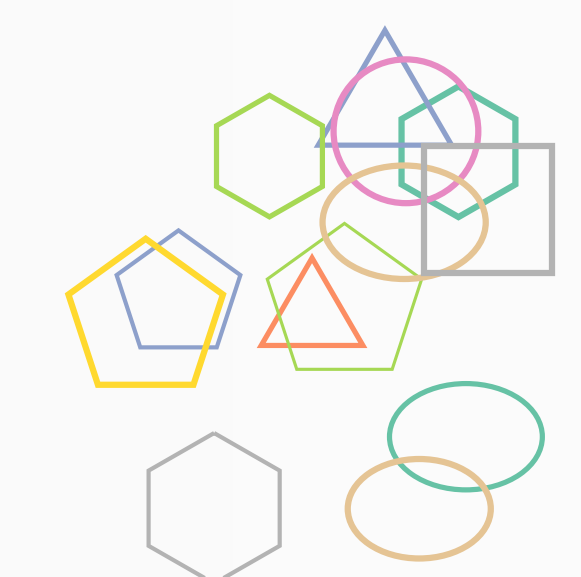[{"shape": "oval", "thickness": 2.5, "radius": 0.66, "center": [0.802, 0.243]}, {"shape": "hexagon", "thickness": 3, "radius": 0.57, "center": [0.789, 0.736]}, {"shape": "triangle", "thickness": 2.5, "radius": 0.5, "center": [0.537, 0.451]}, {"shape": "triangle", "thickness": 2.5, "radius": 0.66, "center": [0.662, 0.814]}, {"shape": "pentagon", "thickness": 2, "radius": 0.56, "center": [0.307, 0.488]}, {"shape": "circle", "thickness": 3, "radius": 0.62, "center": [0.698, 0.772]}, {"shape": "pentagon", "thickness": 1.5, "radius": 0.7, "center": [0.593, 0.473]}, {"shape": "hexagon", "thickness": 2.5, "radius": 0.53, "center": [0.464, 0.729]}, {"shape": "pentagon", "thickness": 3, "radius": 0.7, "center": [0.251, 0.446]}, {"shape": "oval", "thickness": 3, "radius": 0.62, "center": [0.721, 0.118]}, {"shape": "oval", "thickness": 3, "radius": 0.7, "center": [0.695, 0.614]}, {"shape": "square", "thickness": 3, "radius": 0.55, "center": [0.84, 0.637]}, {"shape": "hexagon", "thickness": 2, "radius": 0.65, "center": [0.368, 0.119]}]